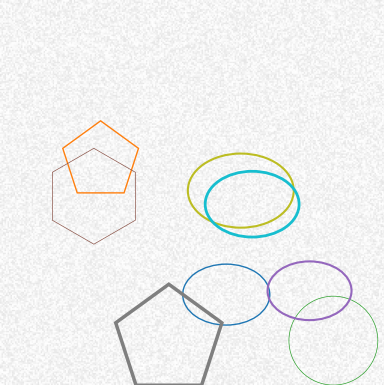[{"shape": "oval", "thickness": 1, "radius": 0.57, "center": [0.588, 0.235]}, {"shape": "pentagon", "thickness": 1, "radius": 0.52, "center": [0.261, 0.583]}, {"shape": "circle", "thickness": 0.5, "radius": 0.58, "center": [0.866, 0.115]}, {"shape": "oval", "thickness": 1.5, "radius": 0.55, "center": [0.804, 0.245]}, {"shape": "hexagon", "thickness": 0.5, "radius": 0.62, "center": [0.244, 0.49]}, {"shape": "pentagon", "thickness": 2.5, "radius": 0.72, "center": [0.438, 0.117]}, {"shape": "oval", "thickness": 1.5, "radius": 0.69, "center": [0.625, 0.505]}, {"shape": "oval", "thickness": 2, "radius": 0.61, "center": [0.655, 0.47]}]